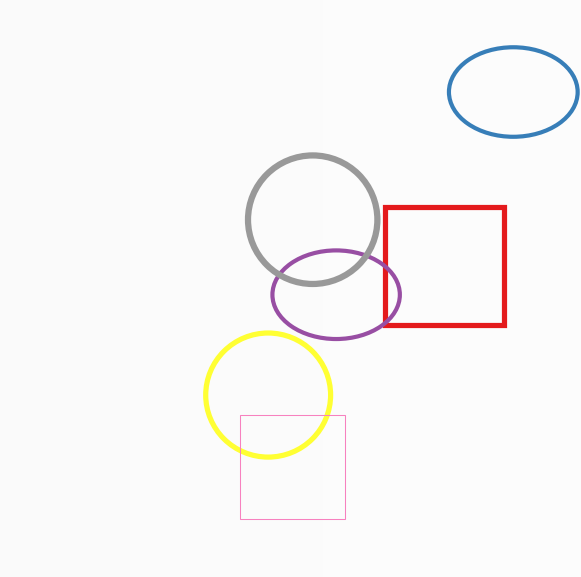[{"shape": "square", "thickness": 2.5, "radius": 0.51, "center": [0.765, 0.538]}, {"shape": "oval", "thickness": 2, "radius": 0.55, "center": [0.883, 0.84]}, {"shape": "oval", "thickness": 2, "radius": 0.55, "center": [0.578, 0.489]}, {"shape": "circle", "thickness": 2.5, "radius": 0.54, "center": [0.461, 0.315]}, {"shape": "square", "thickness": 0.5, "radius": 0.45, "center": [0.503, 0.191]}, {"shape": "circle", "thickness": 3, "radius": 0.56, "center": [0.538, 0.619]}]